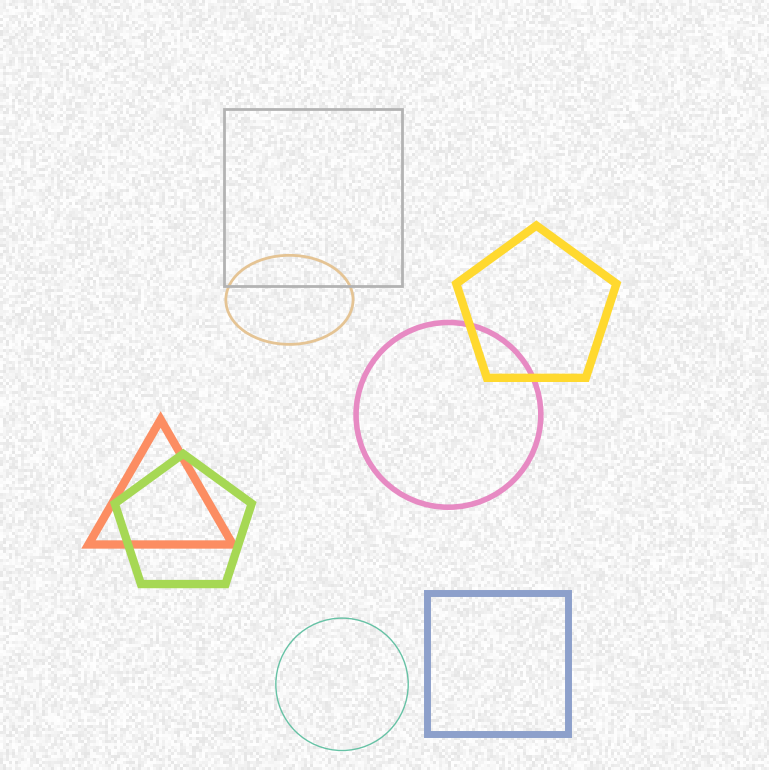[{"shape": "circle", "thickness": 0.5, "radius": 0.43, "center": [0.444, 0.111]}, {"shape": "triangle", "thickness": 3, "radius": 0.54, "center": [0.209, 0.347]}, {"shape": "square", "thickness": 2.5, "radius": 0.46, "center": [0.646, 0.138]}, {"shape": "circle", "thickness": 2, "radius": 0.6, "center": [0.582, 0.461]}, {"shape": "pentagon", "thickness": 3, "radius": 0.47, "center": [0.238, 0.317]}, {"shape": "pentagon", "thickness": 3, "radius": 0.55, "center": [0.697, 0.598]}, {"shape": "oval", "thickness": 1, "radius": 0.41, "center": [0.376, 0.611]}, {"shape": "square", "thickness": 1, "radius": 0.58, "center": [0.406, 0.744]}]